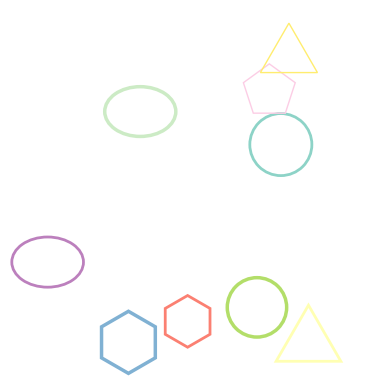[{"shape": "circle", "thickness": 2, "radius": 0.4, "center": [0.729, 0.624]}, {"shape": "triangle", "thickness": 2, "radius": 0.49, "center": [0.801, 0.11]}, {"shape": "hexagon", "thickness": 2, "radius": 0.34, "center": [0.487, 0.165]}, {"shape": "hexagon", "thickness": 2.5, "radius": 0.4, "center": [0.334, 0.111]}, {"shape": "circle", "thickness": 2.5, "radius": 0.39, "center": [0.667, 0.202]}, {"shape": "pentagon", "thickness": 1, "radius": 0.35, "center": [0.7, 0.763]}, {"shape": "oval", "thickness": 2, "radius": 0.47, "center": [0.124, 0.319]}, {"shape": "oval", "thickness": 2.5, "radius": 0.46, "center": [0.364, 0.71]}, {"shape": "triangle", "thickness": 1, "radius": 0.43, "center": [0.75, 0.854]}]